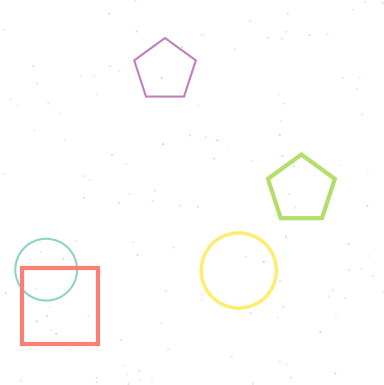[{"shape": "circle", "thickness": 1.5, "radius": 0.4, "center": [0.12, 0.3]}, {"shape": "square", "thickness": 3, "radius": 0.49, "center": [0.155, 0.204]}, {"shape": "pentagon", "thickness": 3, "radius": 0.46, "center": [0.783, 0.507]}, {"shape": "pentagon", "thickness": 1.5, "radius": 0.42, "center": [0.429, 0.817]}, {"shape": "circle", "thickness": 2.5, "radius": 0.49, "center": [0.62, 0.297]}]